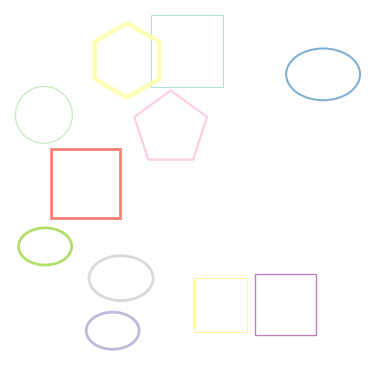[{"shape": "square", "thickness": 0.5, "radius": 0.47, "center": [0.486, 0.867]}, {"shape": "hexagon", "thickness": 3, "radius": 0.48, "center": [0.33, 0.843]}, {"shape": "oval", "thickness": 2, "radius": 0.34, "center": [0.293, 0.141]}, {"shape": "square", "thickness": 2, "radius": 0.45, "center": [0.222, 0.523]}, {"shape": "oval", "thickness": 1.5, "radius": 0.48, "center": [0.839, 0.807]}, {"shape": "oval", "thickness": 2, "radius": 0.34, "center": [0.117, 0.36]}, {"shape": "pentagon", "thickness": 1.5, "radius": 0.5, "center": [0.443, 0.666]}, {"shape": "oval", "thickness": 2, "radius": 0.42, "center": [0.314, 0.277]}, {"shape": "square", "thickness": 1, "radius": 0.4, "center": [0.741, 0.208]}, {"shape": "circle", "thickness": 1, "radius": 0.37, "center": [0.114, 0.702]}, {"shape": "square", "thickness": 0.5, "radius": 0.35, "center": [0.573, 0.208]}]